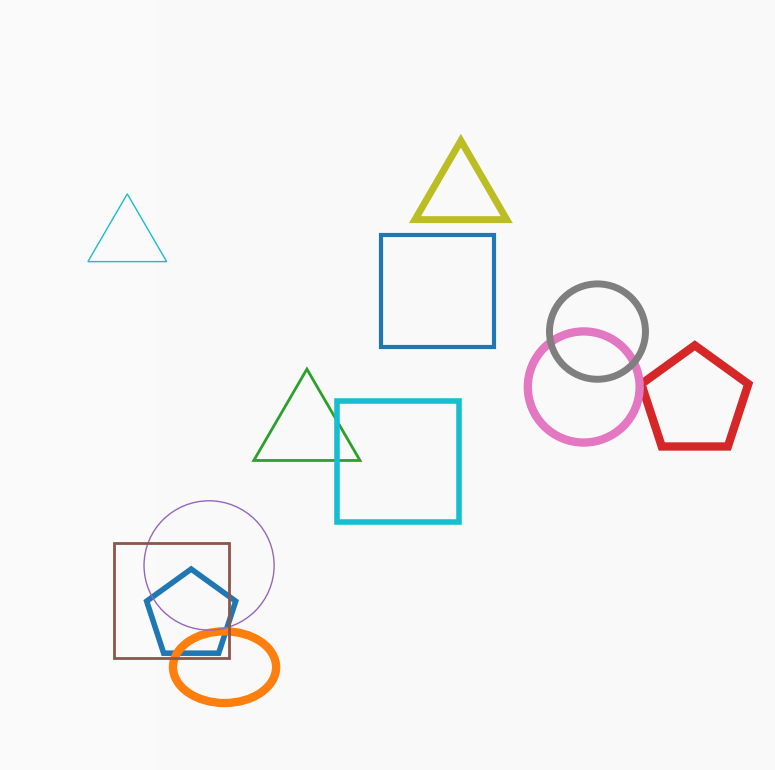[{"shape": "square", "thickness": 1.5, "radius": 0.36, "center": [0.565, 0.622]}, {"shape": "pentagon", "thickness": 2, "radius": 0.3, "center": [0.247, 0.201]}, {"shape": "oval", "thickness": 3, "radius": 0.33, "center": [0.29, 0.134]}, {"shape": "triangle", "thickness": 1, "radius": 0.4, "center": [0.396, 0.442]}, {"shape": "pentagon", "thickness": 3, "radius": 0.36, "center": [0.897, 0.479]}, {"shape": "circle", "thickness": 0.5, "radius": 0.42, "center": [0.27, 0.266]}, {"shape": "square", "thickness": 1, "radius": 0.37, "center": [0.221, 0.22]}, {"shape": "circle", "thickness": 3, "radius": 0.36, "center": [0.753, 0.497]}, {"shape": "circle", "thickness": 2.5, "radius": 0.31, "center": [0.771, 0.569]}, {"shape": "triangle", "thickness": 2.5, "radius": 0.34, "center": [0.595, 0.749]}, {"shape": "triangle", "thickness": 0.5, "radius": 0.29, "center": [0.164, 0.69]}, {"shape": "square", "thickness": 2, "radius": 0.39, "center": [0.514, 0.4]}]